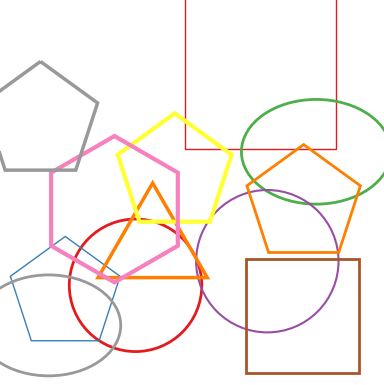[{"shape": "square", "thickness": 1, "radius": 0.98, "center": [0.677, 0.809]}, {"shape": "circle", "thickness": 2, "radius": 0.86, "center": [0.352, 0.259]}, {"shape": "pentagon", "thickness": 1, "radius": 0.75, "center": [0.169, 0.236]}, {"shape": "oval", "thickness": 2, "radius": 0.97, "center": [0.821, 0.606]}, {"shape": "circle", "thickness": 1.5, "radius": 0.92, "center": [0.694, 0.322]}, {"shape": "pentagon", "thickness": 2, "radius": 0.77, "center": [0.789, 0.47]}, {"shape": "triangle", "thickness": 2.5, "radius": 0.82, "center": [0.397, 0.361]}, {"shape": "pentagon", "thickness": 3, "radius": 0.78, "center": [0.454, 0.55]}, {"shape": "square", "thickness": 2, "radius": 0.74, "center": [0.785, 0.179]}, {"shape": "hexagon", "thickness": 3, "radius": 0.95, "center": [0.297, 0.457]}, {"shape": "pentagon", "thickness": 2.5, "radius": 0.78, "center": [0.105, 0.684]}, {"shape": "oval", "thickness": 2, "radius": 0.94, "center": [0.126, 0.155]}]